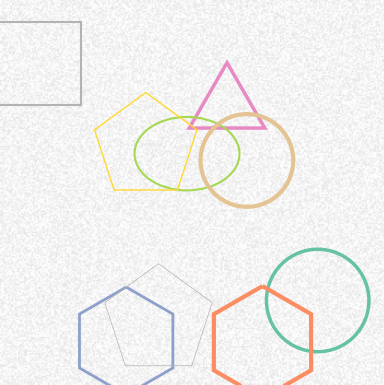[{"shape": "circle", "thickness": 2.5, "radius": 0.67, "center": [0.825, 0.22]}, {"shape": "hexagon", "thickness": 3, "radius": 0.73, "center": [0.682, 0.111]}, {"shape": "hexagon", "thickness": 2, "radius": 0.7, "center": [0.328, 0.114]}, {"shape": "triangle", "thickness": 2.5, "radius": 0.57, "center": [0.59, 0.724]}, {"shape": "oval", "thickness": 1.5, "radius": 0.68, "center": [0.486, 0.601]}, {"shape": "pentagon", "thickness": 1, "radius": 0.7, "center": [0.379, 0.62]}, {"shape": "circle", "thickness": 3, "radius": 0.6, "center": [0.641, 0.583]}, {"shape": "pentagon", "thickness": 0.5, "radius": 0.73, "center": [0.412, 0.169]}, {"shape": "square", "thickness": 1.5, "radius": 0.54, "center": [0.104, 0.834]}]